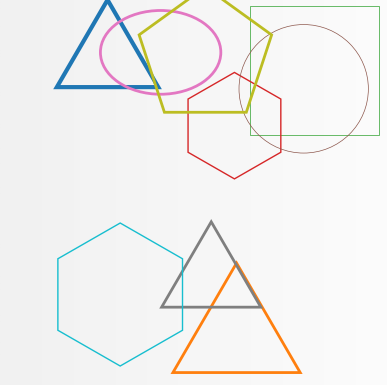[{"shape": "triangle", "thickness": 3, "radius": 0.76, "center": [0.278, 0.849]}, {"shape": "triangle", "thickness": 2, "radius": 0.95, "center": [0.61, 0.127]}, {"shape": "square", "thickness": 0.5, "radius": 0.84, "center": [0.812, 0.817]}, {"shape": "hexagon", "thickness": 1, "radius": 0.69, "center": [0.605, 0.674]}, {"shape": "circle", "thickness": 0.5, "radius": 0.83, "center": [0.784, 0.769]}, {"shape": "oval", "thickness": 2, "radius": 0.78, "center": [0.414, 0.864]}, {"shape": "triangle", "thickness": 2, "radius": 0.74, "center": [0.545, 0.276]}, {"shape": "pentagon", "thickness": 2, "radius": 0.9, "center": [0.53, 0.854]}, {"shape": "hexagon", "thickness": 1, "radius": 0.93, "center": [0.31, 0.235]}]